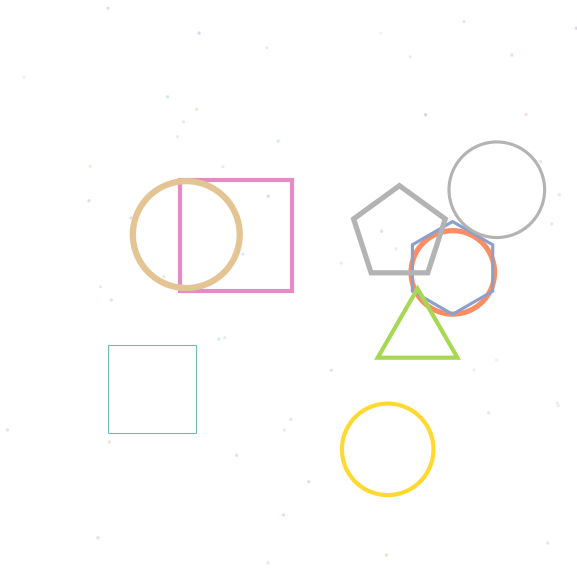[{"shape": "square", "thickness": 0.5, "radius": 0.38, "center": [0.264, 0.326]}, {"shape": "circle", "thickness": 2.5, "radius": 0.36, "center": [0.784, 0.527]}, {"shape": "hexagon", "thickness": 1.5, "radius": 0.4, "center": [0.784, 0.535]}, {"shape": "square", "thickness": 2, "radius": 0.48, "center": [0.408, 0.591]}, {"shape": "triangle", "thickness": 2, "radius": 0.4, "center": [0.723, 0.42]}, {"shape": "circle", "thickness": 2, "radius": 0.4, "center": [0.671, 0.221]}, {"shape": "circle", "thickness": 3, "radius": 0.46, "center": [0.323, 0.593]}, {"shape": "circle", "thickness": 1.5, "radius": 0.41, "center": [0.86, 0.671]}, {"shape": "pentagon", "thickness": 2.5, "radius": 0.42, "center": [0.692, 0.594]}]